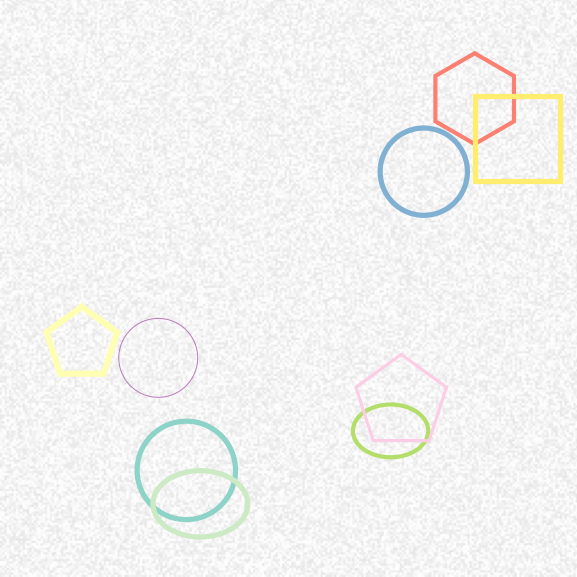[{"shape": "circle", "thickness": 2.5, "radius": 0.43, "center": [0.323, 0.185]}, {"shape": "pentagon", "thickness": 3, "radius": 0.32, "center": [0.142, 0.404]}, {"shape": "hexagon", "thickness": 2, "radius": 0.39, "center": [0.822, 0.828]}, {"shape": "circle", "thickness": 2.5, "radius": 0.38, "center": [0.734, 0.702]}, {"shape": "oval", "thickness": 2, "radius": 0.33, "center": [0.676, 0.253]}, {"shape": "pentagon", "thickness": 1.5, "radius": 0.41, "center": [0.695, 0.303]}, {"shape": "circle", "thickness": 0.5, "radius": 0.34, "center": [0.274, 0.379]}, {"shape": "oval", "thickness": 2.5, "radius": 0.41, "center": [0.347, 0.127]}, {"shape": "square", "thickness": 2.5, "radius": 0.37, "center": [0.897, 0.759]}]